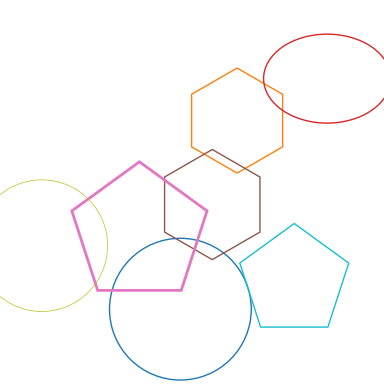[{"shape": "circle", "thickness": 1, "radius": 0.92, "center": [0.469, 0.197]}, {"shape": "hexagon", "thickness": 1, "radius": 0.68, "center": [0.616, 0.687]}, {"shape": "oval", "thickness": 1, "radius": 0.83, "center": [0.85, 0.796]}, {"shape": "hexagon", "thickness": 1, "radius": 0.72, "center": [0.551, 0.469]}, {"shape": "pentagon", "thickness": 2, "radius": 0.92, "center": [0.362, 0.395]}, {"shape": "circle", "thickness": 0.5, "radius": 0.85, "center": [0.109, 0.362]}, {"shape": "pentagon", "thickness": 1, "radius": 0.74, "center": [0.764, 0.271]}]